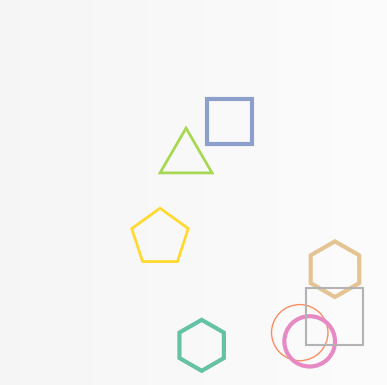[{"shape": "hexagon", "thickness": 3, "radius": 0.33, "center": [0.52, 0.103]}, {"shape": "circle", "thickness": 1, "radius": 0.36, "center": [0.774, 0.136]}, {"shape": "square", "thickness": 3, "radius": 0.29, "center": [0.591, 0.684]}, {"shape": "circle", "thickness": 3, "radius": 0.33, "center": [0.799, 0.113]}, {"shape": "triangle", "thickness": 2, "radius": 0.39, "center": [0.48, 0.59]}, {"shape": "pentagon", "thickness": 2, "radius": 0.38, "center": [0.413, 0.383]}, {"shape": "hexagon", "thickness": 3, "radius": 0.36, "center": [0.864, 0.301]}, {"shape": "square", "thickness": 1.5, "radius": 0.37, "center": [0.862, 0.178]}]